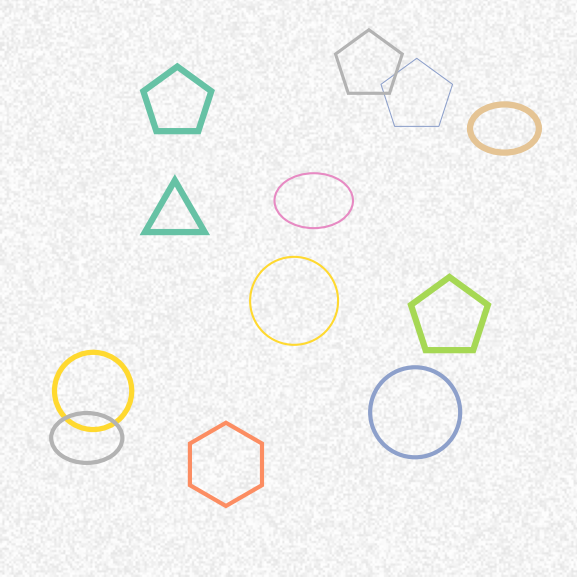[{"shape": "pentagon", "thickness": 3, "radius": 0.31, "center": [0.307, 0.822]}, {"shape": "triangle", "thickness": 3, "radius": 0.3, "center": [0.303, 0.627]}, {"shape": "hexagon", "thickness": 2, "radius": 0.36, "center": [0.391, 0.195]}, {"shape": "pentagon", "thickness": 0.5, "radius": 0.33, "center": [0.722, 0.833]}, {"shape": "circle", "thickness": 2, "radius": 0.39, "center": [0.719, 0.285]}, {"shape": "oval", "thickness": 1, "radius": 0.34, "center": [0.543, 0.652]}, {"shape": "pentagon", "thickness": 3, "radius": 0.35, "center": [0.778, 0.449]}, {"shape": "circle", "thickness": 1, "radius": 0.38, "center": [0.509, 0.478]}, {"shape": "circle", "thickness": 2.5, "radius": 0.33, "center": [0.161, 0.322]}, {"shape": "oval", "thickness": 3, "radius": 0.3, "center": [0.874, 0.777]}, {"shape": "pentagon", "thickness": 1.5, "radius": 0.3, "center": [0.639, 0.887]}, {"shape": "oval", "thickness": 2, "radius": 0.31, "center": [0.15, 0.241]}]